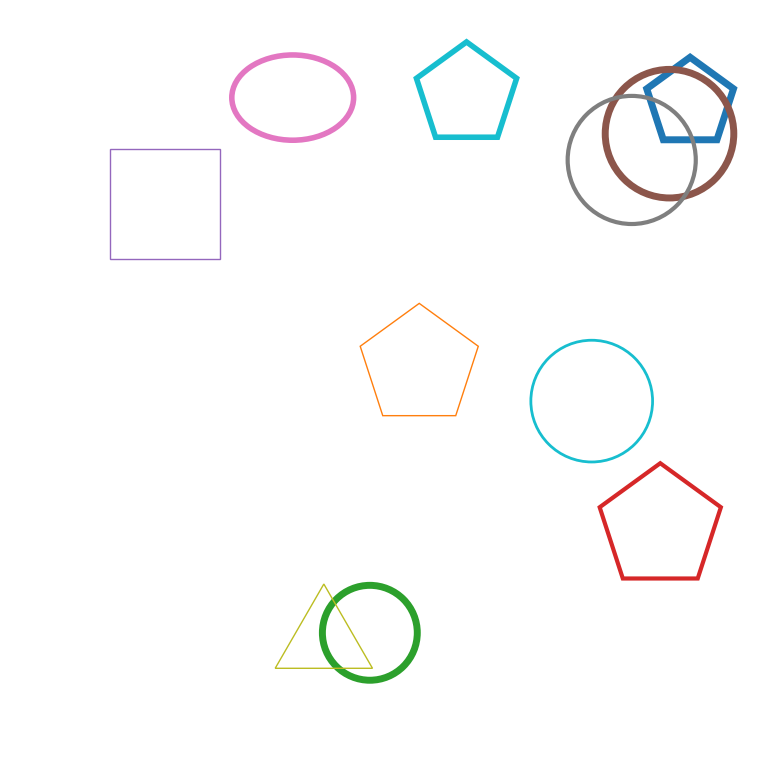[{"shape": "pentagon", "thickness": 2.5, "radius": 0.3, "center": [0.896, 0.866]}, {"shape": "pentagon", "thickness": 0.5, "radius": 0.4, "center": [0.544, 0.525]}, {"shape": "circle", "thickness": 2.5, "radius": 0.31, "center": [0.48, 0.178]}, {"shape": "pentagon", "thickness": 1.5, "radius": 0.41, "center": [0.857, 0.316]}, {"shape": "square", "thickness": 0.5, "radius": 0.36, "center": [0.214, 0.735]}, {"shape": "circle", "thickness": 2.5, "radius": 0.42, "center": [0.869, 0.826]}, {"shape": "oval", "thickness": 2, "radius": 0.4, "center": [0.38, 0.873]}, {"shape": "circle", "thickness": 1.5, "radius": 0.42, "center": [0.82, 0.792]}, {"shape": "triangle", "thickness": 0.5, "radius": 0.36, "center": [0.421, 0.169]}, {"shape": "pentagon", "thickness": 2, "radius": 0.34, "center": [0.606, 0.877]}, {"shape": "circle", "thickness": 1, "radius": 0.4, "center": [0.768, 0.479]}]